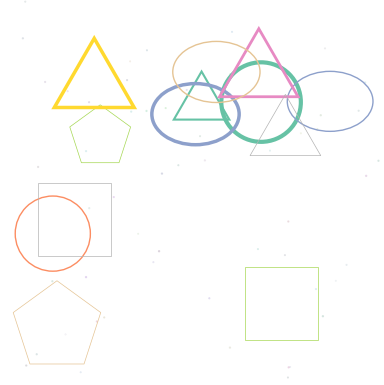[{"shape": "circle", "thickness": 3, "radius": 0.52, "center": [0.678, 0.735]}, {"shape": "triangle", "thickness": 1.5, "radius": 0.42, "center": [0.524, 0.731]}, {"shape": "circle", "thickness": 1, "radius": 0.49, "center": [0.137, 0.393]}, {"shape": "oval", "thickness": 1, "radius": 0.56, "center": [0.857, 0.737]}, {"shape": "oval", "thickness": 2.5, "radius": 0.57, "center": [0.508, 0.703]}, {"shape": "triangle", "thickness": 2, "radius": 0.59, "center": [0.672, 0.808]}, {"shape": "pentagon", "thickness": 0.5, "radius": 0.42, "center": [0.26, 0.645]}, {"shape": "square", "thickness": 0.5, "radius": 0.47, "center": [0.732, 0.212]}, {"shape": "triangle", "thickness": 2.5, "radius": 0.6, "center": [0.245, 0.781]}, {"shape": "pentagon", "thickness": 0.5, "radius": 0.6, "center": [0.148, 0.151]}, {"shape": "oval", "thickness": 1, "radius": 0.57, "center": [0.562, 0.813]}, {"shape": "triangle", "thickness": 0.5, "radius": 0.53, "center": [0.741, 0.649]}, {"shape": "square", "thickness": 0.5, "radius": 0.47, "center": [0.194, 0.43]}]